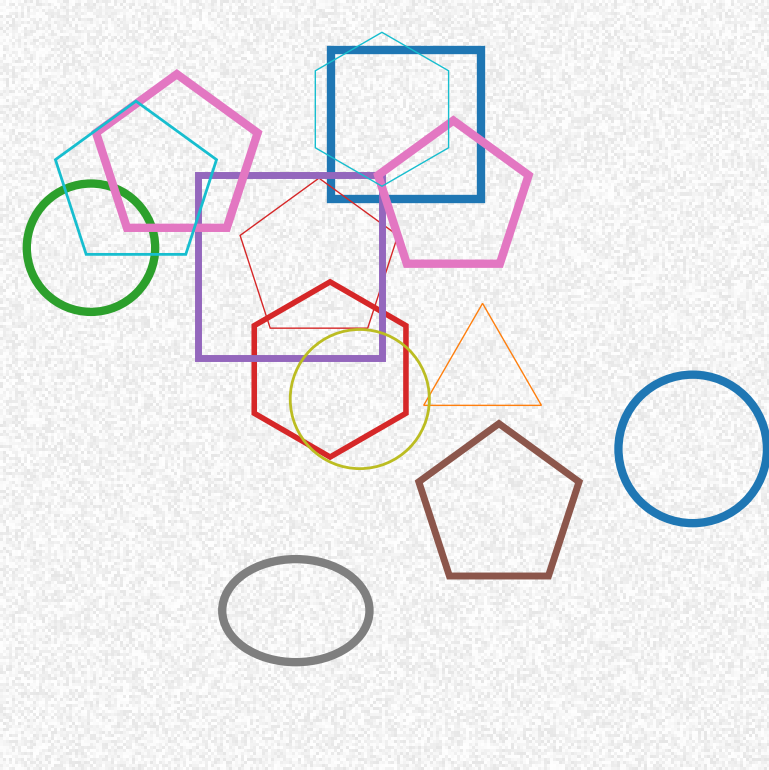[{"shape": "square", "thickness": 3, "radius": 0.49, "center": [0.527, 0.838]}, {"shape": "circle", "thickness": 3, "radius": 0.48, "center": [0.9, 0.417]}, {"shape": "triangle", "thickness": 0.5, "radius": 0.44, "center": [0.627, 0.518]}, {"shape": "circle", "thickness": 3, "radius": 0.42, "center": [0.118, 0.678]}, {"shape": "pentagon", "thickness": 0.5, "radius": 0.54, "center": [0.414, 0.661]}, {"shape": "hexagon", "thickness": 2, "radius": 0.57, "center": [0.429, 0.52]}, {"shape": "square", "thickness": 2.5, "radius": 0.59, "center": [0.377, 0.654]}, {"shape": "pentagon", "thickness": 2.5, "radius": 0.55, "center": [0.648, 0.34]}, {"shape": "pentagon", "thickness": 3, "radius": 0.55, "center": [0.23, 0.793]}, {"shape": "pentagon", "thickness": 3, "radius": 0.51, "center": [0.589, 0.741]}, {"shape": "oval", "thickness": 3, "radius": 0.48, "center": [0.384, 0.207]}, {"shape": "circle", "thickness": 1, "radius": 0.45, "center": [0.467, 0.482]}, {"shape": "hexagon", "thickness": 0.5, "radius": 0.5, "center": [0.496, 0.858]}, {"shape": "pentagon", "thickness": 1, "radius": 0.55, "center": [0.177, 0.759]}]